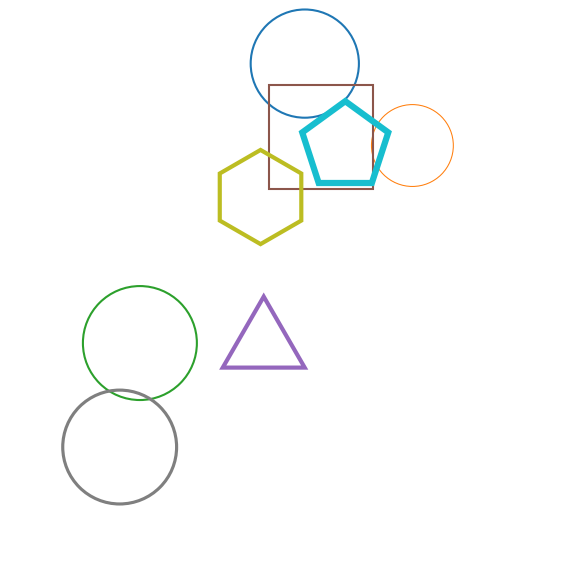[{"shape": "circle", "thickness": 1, "radius": 0.47, "center": [0.528, 0.889]}, {"shape": "circle", "thickness": 0.5, "radius": 0.35, "center": [0.714, 0.747]}, {"shape": "circle", "thickness": 1, "radius": 0.49, "center": [0.242, 0.405]}, {"shape": "triangle", "thickness": 2, "radius": 0.41, "center": [0.457, 0.404]}, {"shape": "square", "thickness": 1, "radius": 0.45, "center": [0.556, 0.762]}, {"shape": "circle", "thickness": 1.5, "radius": 0.49, "center": [0.207, 0.225]}, {"shape": "hexagon", "thickness": 2, "radius": 0.41, "center": [0.451, 0.658]}, {"shape": "pentagon", "thickness": 3, "radius": 0.39, "center": [0.598, 0.746]}]